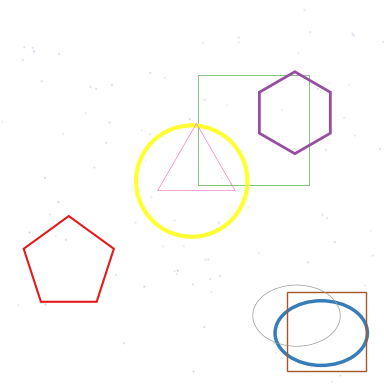[{"shape": "pentagon", "thickness": 1.5, "radius": 0.62, "center": [0.179, 0.316]}, {"shape": "oval", "thickness": 2.5, "radius": 0.6, "center": [0.834, 0.135]}, {"shape": "square", "thickness": 0.5, "radius": 0.72, "center": [0.659, 0.662]}, {"shape": "hexagon", "thickness": 2, "radius": 0.53, "center": [0.766, 0.707]}, {"shape": "circle", "thickness": 3, "radius": 0.72, "center": [0.498, 0.53]}, {"shape": "square", "thickness": 1, "radius": 0.51, "center": [0.848, 0.139]}, {"shape": "triangle", "thickness": 0.5, "radius": 0.58, "center": [0.51, 0.563]}, {"shape": "oval", "thickness": 0.5, "radius": 0.57, "center": [0.77, 0.18]}]